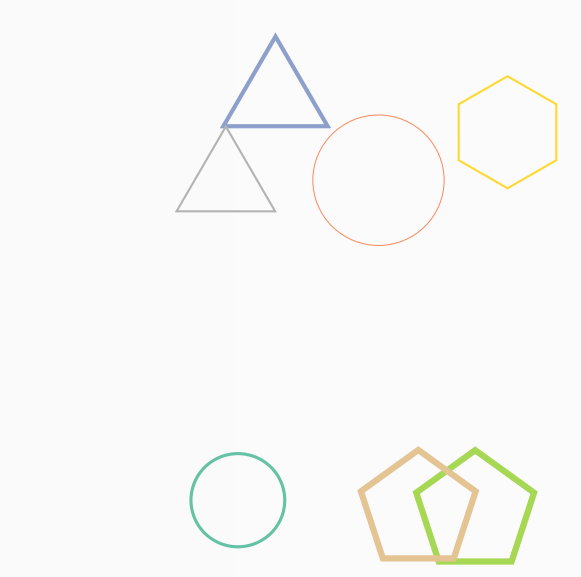[{"shape": "circle", "thickness": 1.5, "radius": 0.4, "center": [0.409, 0.133]}, {"shape": "circle", "thickness": 0.5, "radius": 0.56, "center": [0.651, 0.687]}, {"shape": "triangle", "thickness": 2, "radius": 0.52, "center": [0.474, 0.832]}, {"shape": "pentagon", "thickness": 3, "radius": 0.53, "center": [0.817, 0.113]}, {"shape": "hexagon", "thickness": 1, "radius": 0.48, "center": [0.873, 0.77]}, {"shape": "pentagon", "thickness": 3, "radius": 0.52, "center": [0.72, 0.116]}, {"shape": "triangle", "thickness": 1, "radius": 0.49, "center": [0.389, 0.682]}]